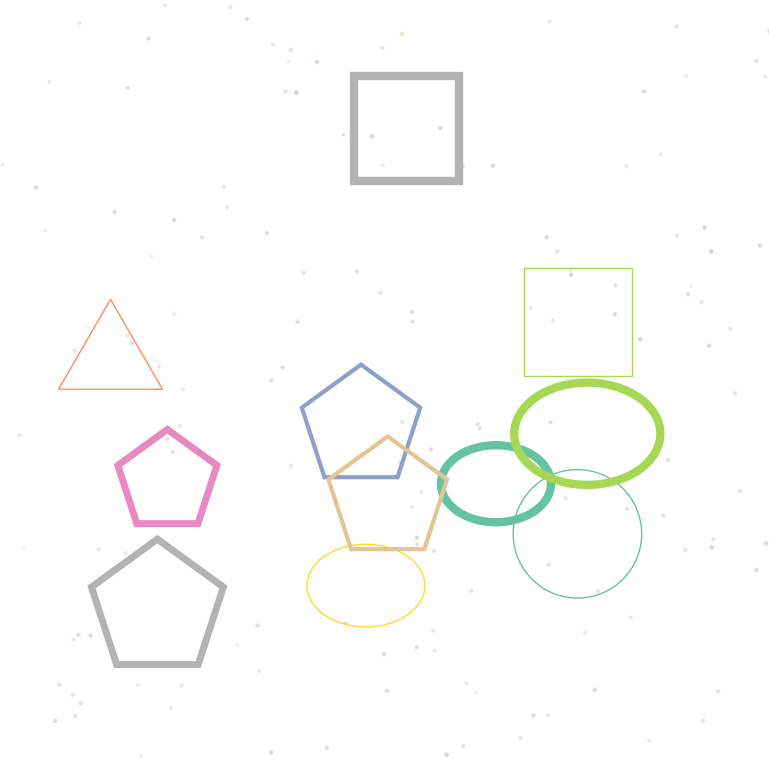[{"shape": "oval", "thickness": 3, "radius": 0.36, "center": [0.644, 0.372]}, {"shape": "circle", "thickness": 0.5, "radius": 0.42, "center": [0.75, 0.307]}, {"shape": "triangle", "thickness": 0.5, "radius": 0.39, "center": [0.144, 0.533]}, {"shape": "pentagon", "thickness": 1.5, "radius": 0.4, "center": [0.469, 0.446]}, {"shape": "pentagon", "thickness": 2.5, "radius": 0.34, "center": [0.217, 0.375]}, {"shape": "square", "thickness": 0.5, "radius": 0.35, "center": [0.75, 0.581]}, {"shape": "oval", "thickness": 3, "radius": 0.47, "center": [0.763, 0.437]}, {"shape": "oval", "thickness": 0.5, "radius": 0.38, "center": [0.475, 0.24]}, {"shape": "pentagon", "thickness": 1.5, "radius": 0.4, "center": [0.504, 0.352]}, {"shape": "pentagon", "thickness": 2.5, "radius": 0.45, "center": [0.204, 0.21]}, {"shape": "square", "thickness": 3, "radius": 0.34, "center": [0.528, 0.833]}]